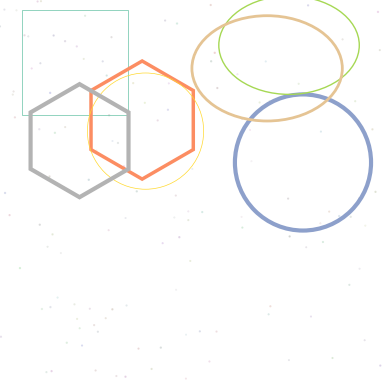[{"shape": "square", "thickness": 0.5, "radius": 0.68, "center": [0.195, 0.837]}, {"shape": "hexagon", "thickness": 2.5, "radius": 0.77, "center": [0.369, 0.688]}, {"shape": "circle", "thickness": 3, "radius": 0.88, "center": [0.787, 0.578]}, {"shape": "oval", "thickness": 1, "radius": 0.91, "center": [0.751, 0.883]}, {"shape": "circle", "thickness": 0.5, "radius": 0.75, "center": [0.378, 0.659]}, {"shape": "oval", "thickness": 2, "radius": 0.98, "center": [0.694, 0.822]}, {"shape": "hexagon", "thickness": 3, "radius": 0.73, "center": [0.207, 0.635]}]